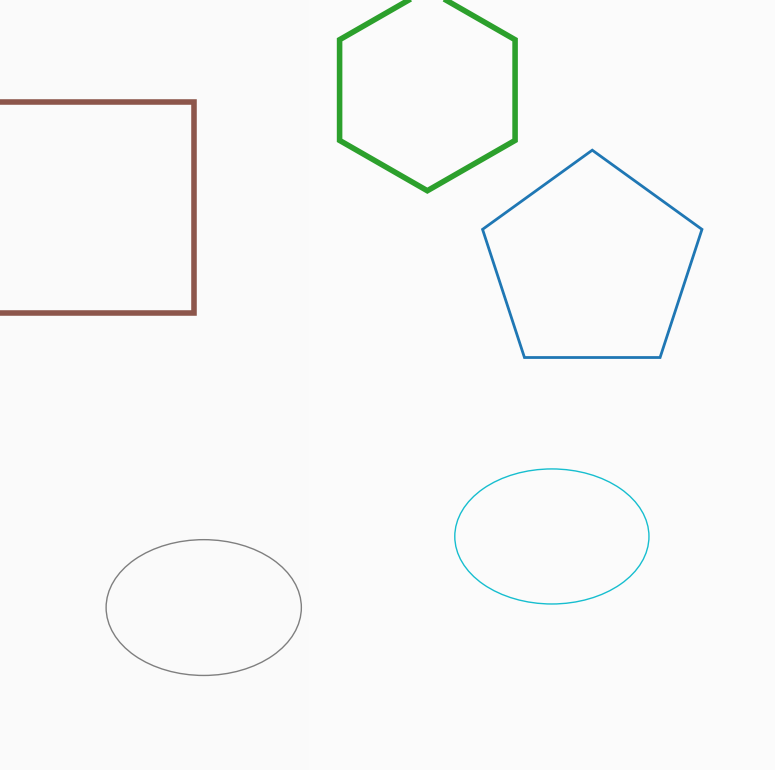[{"shape": "pentagon", "thickness": 1, "radius": 0.74, "center": [0.764, 0.656]}, {"shape": "hexagon", "thickness": 2, "radius": 0.65, "center": [0.551, 0.883]}, {"shape": "square", "thickness": 2, "radius": 0.69, "center": [0.113, 0.73]}, {"shape": "oval", "thickness": 0.5, "radius": 0.63, "center": [0.263, 0.211]}, {"shape": "oval", "thickness": 0.5, "radius": 0.63, "center": [0.712, 0.303]}]